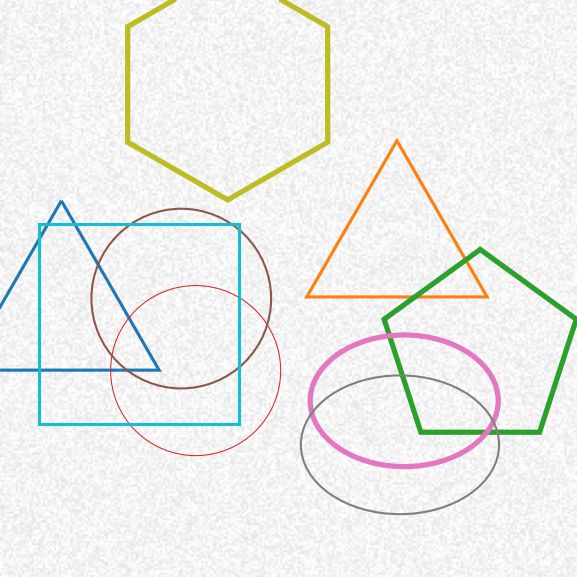[{"shape": "triangle", "thickness": 1.5, "radius": 0.98, "center": [0.106, 0.456]}, {"shape": "triangle", "thickness": 1.5, "radius": 0.9, "center": [0.687, 0.575]}, {"shape": "pentagon", "thickness": 2.5, "radius": 0.87, "center": [0.832, 0.392]}, {"shape": "circle", "thickness": 0.5, "radius": 0.74, "center": [0.339, 0.357]}, {"shape": "circle", "thickness": 1, "radius": 0.78, "center": [0.314, 0.482]}, {"shape": "oval", "thickness": 2.5, "radius": 0.81, "center": [0.7, 0.305]}, {"shape": "oval", "thickness": 1, "radius": 0.86, "center": [0.693, 0.229]}, {"shape": "hexagon", "thickness": 2.5, "radius": 1.0, "center": [0.394, 0.853]}, {"shape": "square", "thickness": 1.5, "radius": 0.87, "center": [0.24, 0.438]}]